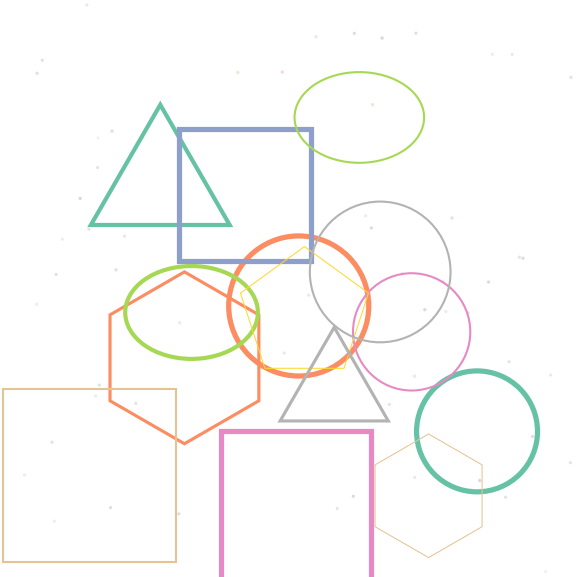[{"shape": "circle", "thickness": 2.5, "radius": 0.52, "center": [0.826, 0.252]}, {"shape": "triangle", "thickness": 2, "radius": 0.69, "center": [0.278, 0.679]}, {"shape": "circle", "thickness": 2.5, "radius": 0.61, "center": [0.517, 0.469]}, {"shape": "hexagon", "thickness": 1.5, "radius": 0.74, "center": [0.319, 0.38]}, {"shape": "square", "thickness": 2.5, "radius": 0.57, "center": [0.424, 0.661]}, {"shape": "square", "thickness": 2.5, "radius": 0.65, "center": [0.512, 0.123]}, {"shape": "circle", "thickness": 1, "radius": 0.51, "center": [0.713, 0.424]}, {"shape": "oval", "thickness": 2, "radius": 0.57, "center": [0.332, 0.458]}, {"shape": "oval", "thickness": 1, "radius": 0.56, "center": [0.622, 0.796]}, {"shape": "pentagon", "thickness": 0.5, "radius": 0.58, "center": [0.527, 0.456]}, {"shape": "square", "thickness": 1, "radius": 0.75, "center": [0.154, 0.176]}, {"shape": "hexagon", "thickness": 0.5, "radius": 0.54, "center": [0.742, 0.141]}, {"shape": "triangle", "thickness": 1.5, "radius": 0.54, "center": [0.579, 0.324]}, {"shape": "circle", "thickness": 1, "radius": 0.61, "center": [0.658, 0.528]}]